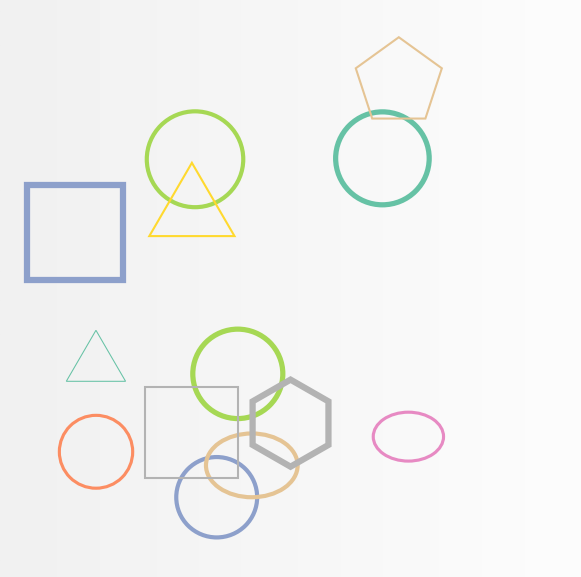[{"shape": "triangle", "thickness": 0.5, "radius": 0.29, "center": [0.165, 0.368]}, {"shape": "circle", "thickness": 2.5, "radius": 0.4, "center": [0.658, 0.725]}, {"shape": "circle", "thickness": 1.5, "radius": 0.32, "center": [0.165, 0.217]}, {"shape": "square", "thickness": 3, "radius": 0.41, "center": [0.128, 0.596]}, {"shape": "circle", "thickness": 2, "radius": 0.35, "center": [0.373, 0.138]}, {"shape": "oval", "thickness": 1.5, "radius": 0.3, "center": [0.703, 0.243]}, {"shape": "circle", "thickness": 2, "radius": 0.41, "center": [0.336, 0.723]}, {"shape": "circle", "thickness": 2.5, "radius": 0.39, "center": [0.409, 0.352]}, {"shape": "triangle", "thickness": 1, "radius": 0.42, "center": [0.33, 0.633]}, {"shape": "oval", "thickness": 2, "radius": 0.39, "center": [0.433, 0.193]}, {"shape": "pentagon", "thickness": 1, "radius": 0.39, "center": [0.686, 0.857]}, {"shape": "hexagon", "thickness": 3, "radius": 0.38, "center": [0.5, 0.266]}, {"shape": "square", "thickness": 1, "radius": 0.4, "center": [0.33, 0.25]}]